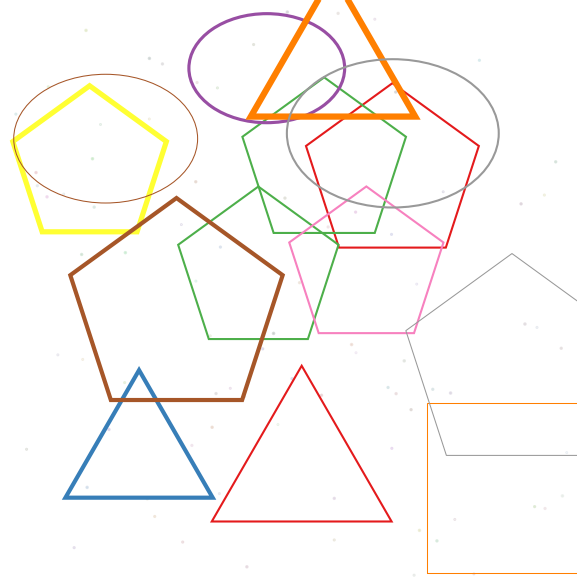[{"shape": "pentagon", "thickness": 1, "radius": 0.79, "center": [0.68, 0.698]}, {"shape": "triangle", "thickness": 1, "radius": 0.9, "center": [0.522, 0.186]}, {"shape": "triangle", "thickness": 2, "radius": 0.74, "center": [0.241, 0.211]}, {"shape": "pentagon", "thickness": 1, "radius": 0.73, "center": [0.447, 0.53]}, {"shape": "pentagon", "thickness": 1, "radius": 0.74, "center": [0.561, 0.716]}, {"shape": "oval", "thickness": 1.5, "radius": 0.67, "center": [0.462, 0.881]}, {"shape": "square", "thickness": 0.5, "radius": 0.73, "center": [0.887, 0.154]}, {"shape": "triangle", "thickness": 3, "radius": 0.82, "center": [0.577, 0.879]}, {"shape": "pentagon", "thickness": 2.5, "radius": 0.7, "center": [0.155, 0.711]}, {"shape": "oval", "thickness": 0.5, "radius": 0.8, "center": [0.183, 0.759]}, {"shape": "pentagon", "thickness": 2, "radius": 0.97, "center": [0.306, 0.463]}, {"shape": "pentagon", "thickness": 1, "radius": 0.7, "center": [0.634, 0.536]}, {"shape": "pentagon", "thickness": 0.5, "radius": 0.97, "center": [0.887, 0.367]}, {"shape": "oval", "thickness": 1, "radius": 0.92, "center": [0.68, 0.768]}]